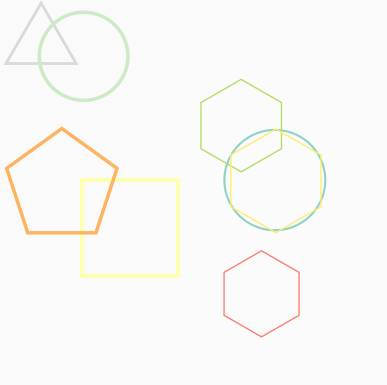[{"shape": "circle", "thickness": 1.5, "radius": 0.65, "center": [0.709, 0.532]}, {"shape": "square", "thickness": 3, "radius": 0.62, "center": [0.335, 0.407]}, {"shape": "hexagon", "thickness": 1, "radius": 0.56, "center": [0.675, 0.237]}, {"shape": "pentagon", "thickness": 2.5, "radius": 0.75, "center": [0.16, 0.516]}, {"shape": "hexagon", "thickness": 1, "radius": 0.6, "center": [0.622, 0.674]}, {"shape": "triangle", "thickness": 2, "radius": 0.52, "center": [0.106, 0.887]}, {"shape": "circle", "thickness": 2.5, "radius": 0.57, "center": [0.216, 0.854]}, {"shape": "hexagon", "thickness": 1, "radius": 0.67, "center": [0.712, 0.53]}]